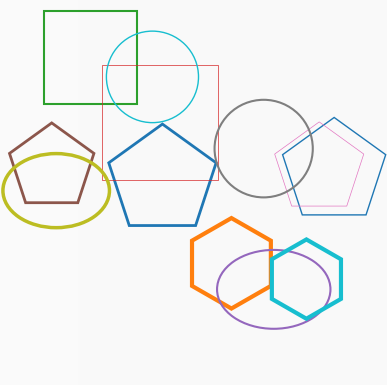[{"shape": "pentagon", "thickness": 2, "radius": 0.73, "center": [0.419, 0.532]}, {"shape": "pentagon", "thickness": 1, "radius": 0.7, "center": [0.862, 0.555]}, {"shape": "hexagon", "thickness": 3, "radius": 0.59, "center": [0.597, 0.316]}, {"shape": "square", "thickness": 1.5, "radius": 0.6, "center": [0.234, 0.851]}, {"shape": "square", "thickness": 0.5, "radius": 0.75, "center": [0.414, 0.681]}, {"shape": "oval", "thickness": 1.5, "radius": 0.73, "center": [0.706, 0.248]}, {"shape": "pentagon", "thickness": 2, "radius": 0.57, "center": [0.133, 0.566]}, {"shape": "pentagon", "thickness": 0.5, "radius": 0.6, "center": [0.824, 0.562]}, {"shape": "circle", "thickness": 1.5, "radius": 0.63, "center": [0.68, 0.614]}, {"shape": "oval", "thickness": 2.5, "radius": 0.69, "center": [0.145, 0.505]}, {"shape": "hexagon", "thickness": 3, "radius": 0.51, "center": [0.791, 0.275]}, {"shape": "circle", "thickness": 1, "radius": 0.59, "center": [0.393, 0.8]}]